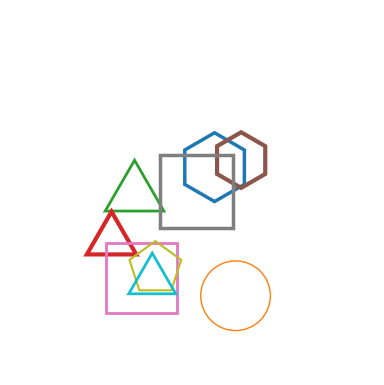[{"shape": "hexagon", "thickness": 2.5, "radius": 0.45, "center": [0.557, 0.566]}, {"shape": "circle", "thickness": 1, "radius": 0.45, "center": [0.612, 0.232]}, {"shape": "triangle", "thickness": 2, "radius": 0.44, "center": [0.349, 0.496]}, {"shape": "triangle", "thickness": 3, "radius": 0.37, "center": [0.29, 0.376]}, {"shape": "hexagon", "thickness": 3, "radius": 0.36, "center": [0.626, 0.584]}, {"shape": "square", "thickness": 2, "radius": 0.46, "center": [0.368, 0.278]}, {"shape": "square", "thickness": 2.5, "radius": 0.47, "center": [0.51, 0.503]}, {"shape": "pentagon", "thickness": 1.5, "radius": 0.35, "center": [0.403, 0.303]}, {"shape": "triangle", "thickness": 2, "radius": 0.35, "center": [0.395, 0.272]}]